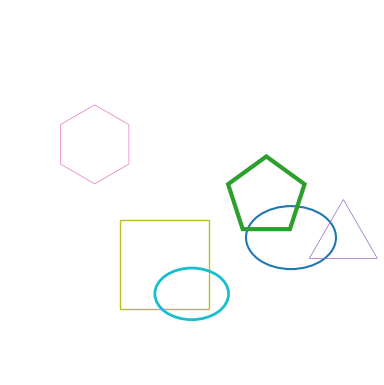[{"shape": "oval", "thickness": 1.5, "radius": 0.58, "center": [0.756, 0.383]}, {"shape": "pentagon", "thickness": 3, "radius": 0.52, "center": [0.692, 0.489]}, {"shape": "triangle", "thickness": 0.5, "radius": 0.51, "center": [0.892, 0.38]}, {"shape": "hexagon", "thickness": 0.5, "radius": 0.51, "center": [0.246, 0.625]}, {"shape": "square", "thickness": 1, "radius": 0.58, "center": [0.428, 0.313]}, {"shape": "oval", "thickness": 2, "radius": 0.48, "center": [0.498, 0.237]}]